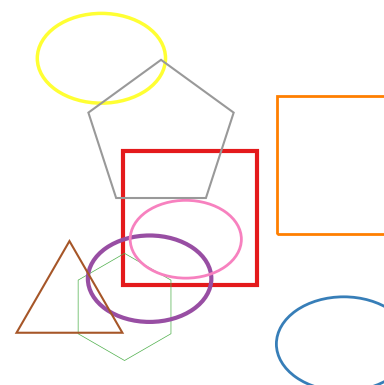[{"shape": "square", "thickness": 3, "radius": 0.87, "center": [0.494, 0.433]}, {"shape": "oval", "thickness": 2, "radius": 0.87, "center": [0.893, 0.107]}, {"shape": "hexagon", "thickness": 0.5, "radius": 0.7, "center": [0.324, 0.203]}, {"shape": "oval", "thickness": 3, "radius": 0.8, "center": [0.389, 0.276]}, {"shape": "square", "thickness": 2, "radius": 0.89, "center": [0.899, 0.572]}, {"shape": "oval", "thickness": 2.5, "radius": 0.83, "center": [0.263, 0.849]}, {"shape": "triangle", "thickness": 1.5, "radius": 0.79, "center": [0.18, 0.215]}, {"shape": "oval", "thickness": 2, "radius": 0.72, "center": [0.483, 0.379]}, {"shape": "pentagon", "thickness": 1.5, "radius": 0.99, "center": [0.418, 0.646]}]